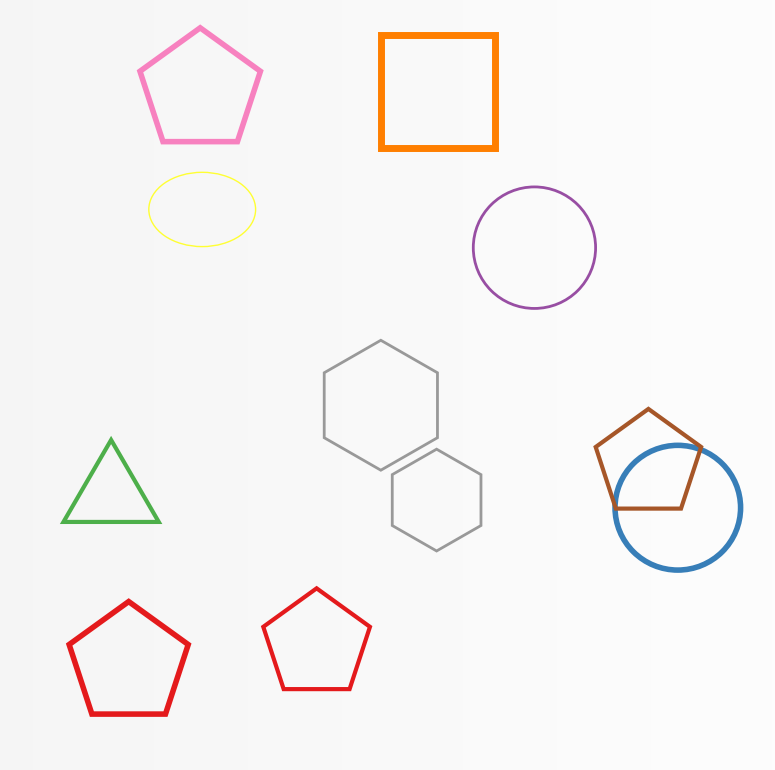[{"shape": "pentagon", "thickness": 2, "radius": 0.4, "center": [0.166, 0.138]}, {"shape": "pentagon", "thickness": 1.5, "radius": 0.36, "center": [0.409, 0.164]}, {"shape": "circle", "thickness": 2, "radius": 0.41, "center": [0.875, 0.341]}, {"shape": "triangle", "thickness": 1.5, "radius": 0.35, "center": [0.143, 0.358]}, {"shape": "circle", "thickness": 1, "radius": 0.39, "center": [0.69, 0.678]}, {"shape": "square", "thickness": 2.5, "radius": 0.37, "center": [0.565, 0.881]}, {"shape": "oval", "thickness": 0.5, "radius": 0.34, "center": [0.261, 0.728]}, {"shape": "pentagon", "thickness": 1.5, "radius": 0.36, "center": [0.837, 0.397]}, {"shape": "pentagon", "thickness": 2, "radius": 0.41, "center": [0.258, 0.882]}, {"shape": "hexagon", "thickness": 1, "radius": 0.42, "center": [0.491, 0.474]}, {"shape": "hexagon", "thickness": 1, "radius": 0.33, "center": [0.563, 0.351]}]